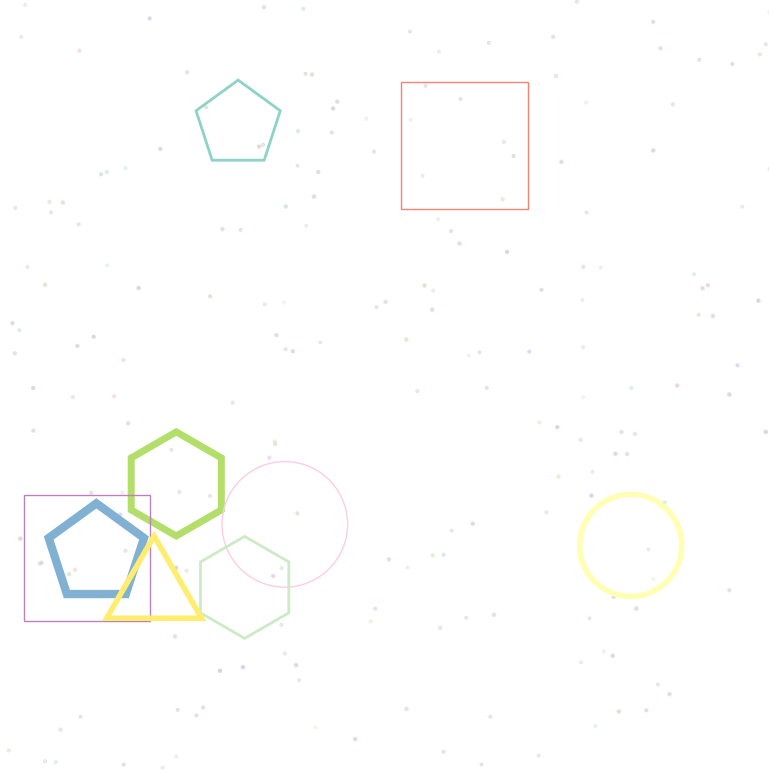[{"shape": "pentagon", "thickness": 1, "radius": 0.29, "center": [0.309, 0.838]}, {"shape": "circle", "thickness": 2, "radius": 0.33, "center": [0.819, 0.292]}, {"shape": "square", "thickness": 0.5, "radius": 0.41, "center": [0.603, 0.811]}, {"shape": "pentagon", "thickness": 3, "radius": 0.33, "center": [0.125, 0.281]}, {"shape": "hexagon", "thickness": 2.5, "radius": 0.34, "center": [0.229, 0.372]}, {"shape": "circle", "thickness": 0.5, "radius": 0.41, "center": [0.37, 0.319]}, {"shape": "square", "thickness": 0.5, "radius": 0.41, "center": [0.113, 0.275]}, {"shape": "hexagon", "thickness": 1, "radius": 0.33, "center": [0.318, 0.237]}, {"shape": "triangle", "thickness": 2, "radius": 0.36, "center": [0.2, 0.233]}]